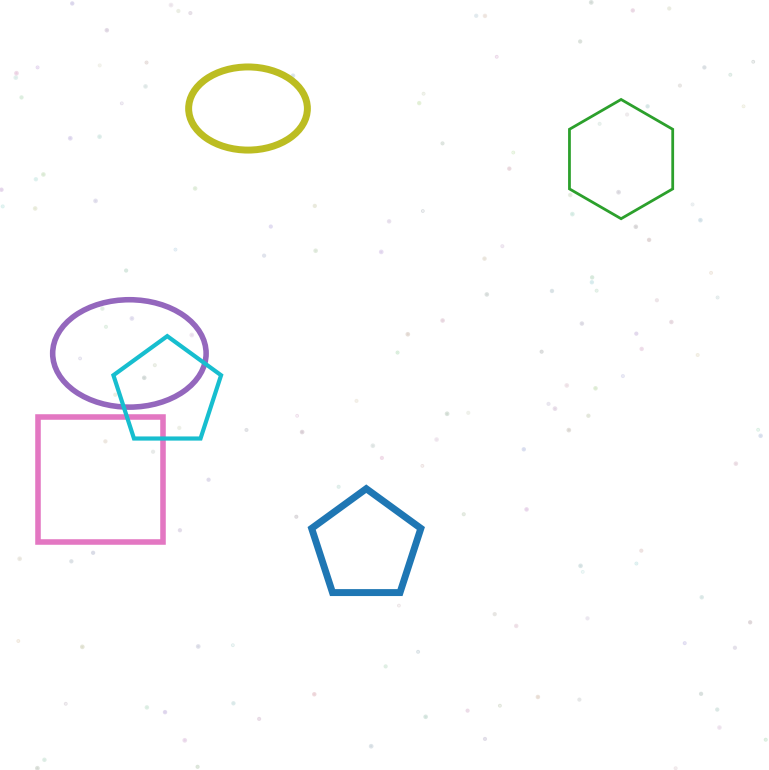[{"shape": "pentagon", "thickness": 2.5, "radius": 0.37, "center": [0.476, 0.291]}, {"shape": "hexagon", "thickness": 1, "radius": 0.39, "center": [0.807, 0.793]}, {"shape": "oval", "thickness": 2, "radius": 0.5, "center": [0.168, 0.541]}, {"shape": "square", "thickness": 2, "radius": 0.41, "center": [0.131, 0.378]}, {"shape": "oval", "thickness": 2.5, "radius": 0.39, "center": [0.322, 0.859]}, {"shape": "pentagon", "thickness": 1.5, "radius": 0.37, "center": [0.217, 0.49]}]